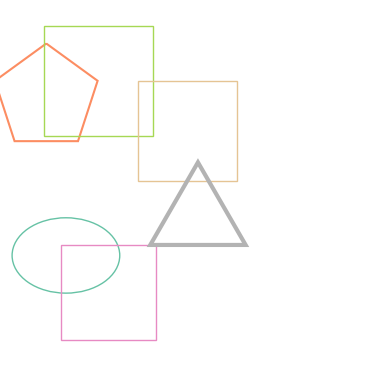[{"shape": "oval", "thickness": 1, "radius": 0.7, "center": [0.171, 0.336]}, {"shape": "pentagon", "thickness": 1.5, "radius": 0.7, "center": [0.12, 0.747]}, {"shape": "square", "thickness": 1, "radius": 0.62, "center": [0.282, 0.241]}, {"shape": "square", "thickness": 1, "radius": 0.71, "center": [0.255, 0.79]}, {"shape": "square", "thickness": 1, "radius": 0.65, "center": [0.487, 0.66]}, {"shape": "triangle", "thickness": 3, "radius": 0.72, "center": [0.514, 0.435]}]